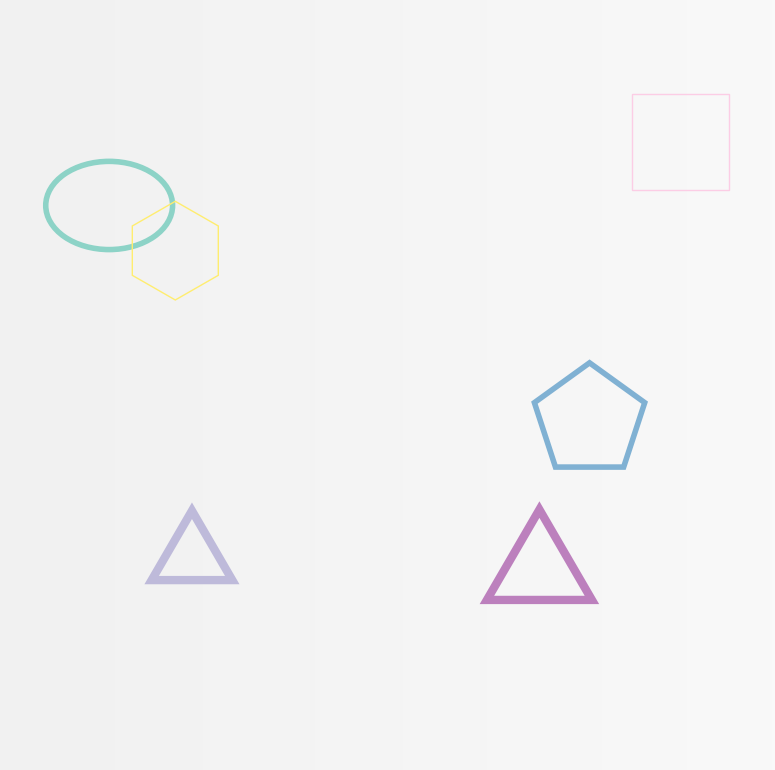[{"shape": "oval", "thickness": 2, "radius": 0.41, "center": [0.141, 0.733]}, {"shape": "triangle", "thickness": 3, "radius": 0.3, "center": [0.248, 0.277]}, {"shape": "pentagon", "thickness": 2, "radius": 0.37, "center": [0.761, 0.454]}, {"shape": "square", "thickness": 0.5, "radius": 0.31, "center": [0.878, 0.816]}, {"shape": "triangle", "thickness": 3, "radius": 0.39, "center": [0.696, 0.26]}, {"shape": "hexagon", "thickness": 0.5, "radius": 0.32, "center": [0.226, 0.674]}]